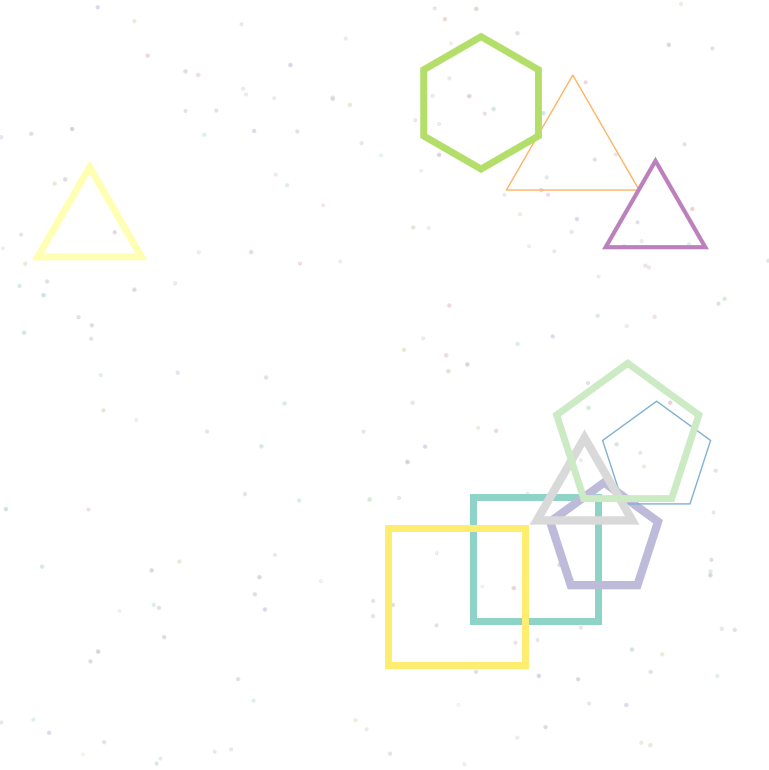[{"shape": "square", "thickness": 2.5, "radius": 0.4, "center": [0.696, 0.274]}, {"shape": "triangle", "thickness": 2.5, "radius": 0.39, "center": [0.116, 0.705]}, {"shape": "pentagon", "thickness": 3, "radius": 0.37, "center": [0.785, 0.3]}, {"shape": "pentagon", "thickness": 0.5, "radius": 0.37, "center": [0.853, 0.405]}, {"shape": "triangle", "thickness": 0.5, "radius": 0.5, "center": [0.744, 0.803]}, {"shape": "hexagon", "thickness": 2.5, "radius": 0.43, "center": [0.625, 0.866]}, {"shape": "triangle", "thickness": 3, "radius": 0.36, "center": [0.759, 0.36]}, {"shape": "triangle", "thickness": 1.5, "radius": 0.37, "center": [0.851, 0.716]}, {"shape": "pentagon", "thickness": 2.5, "radius": 0.49, "center": [0.815, 0.431]}, {"shape": "square", "thickness": 2.5, "radius": 0.44, "center": [0.593, 0.226]}]